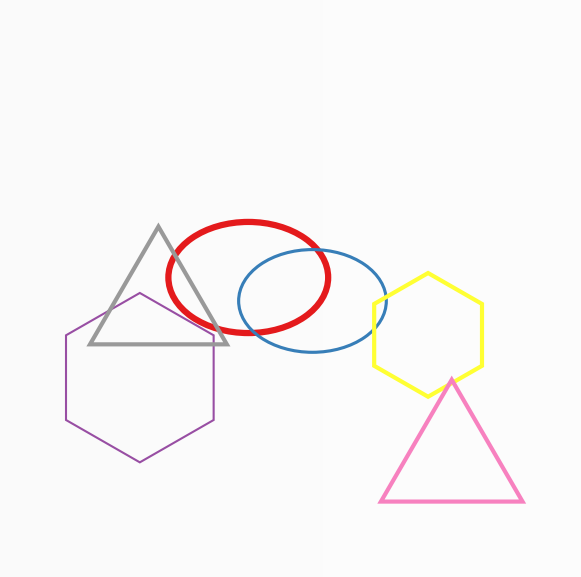[{"shape": "oval", "thickness": 3, "radius": 0.69, "center": [0.427, 0.519]}, {"shape": "oval", "thickness": 1.5, "radius": 0.64, "center": [0.538, 0.478]}, {"shape": "hexagon", "thickness": 1, "radius": 0.73, "center": [0.241, 0.345]}, {"shape": "hexagon", "thickness": 2, "radius": 0.54, "center": [0.736, 0.419]}, {"shape": "triangle", "thickness": 2, "radius": 0.7, "center": [0.777, 0.201]}, {"shape": "triangle", "thickness": 2, "radius": 0.68, "center": [0.273, 0.471]}]